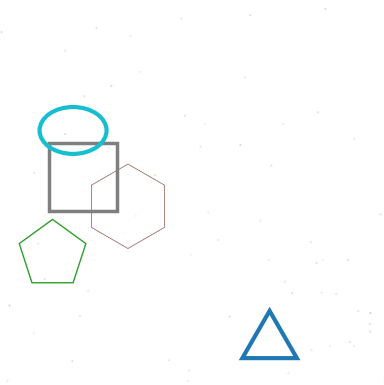[{"shape": "triangle", "thickness": 3, "radius": 0.41, "center": [0.7, 0.111]}, {"shape": "pentagon", "thickness": 1, "radius": 0.45, "center": [0.136, 0.339]}, {"shape": "hexagon", "thickness": 0.5, "radius": 0.55, "center": [0.332, 0.464]}, {"shape": "square", "thickness": 2.5, "radius": 0.44, "center": [0.216, 0.54]}, {"shape": "oval", "thickness": 3, "radius": 0.43, "center": [0.19, 0.661]}]